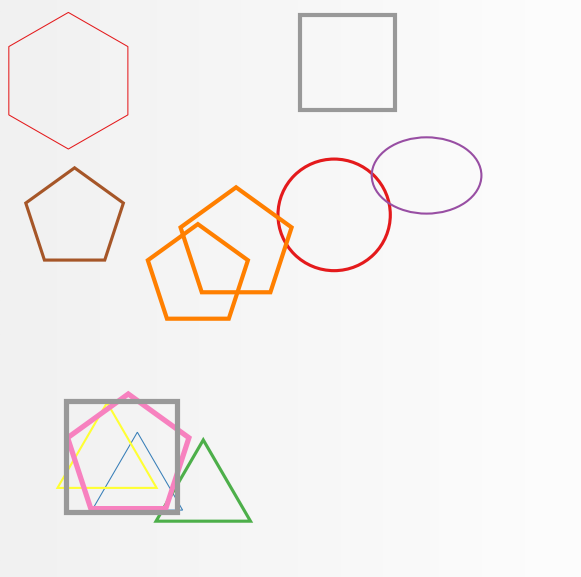[{"shape": "circle", "thickness": 1.5, "radius": 0.48, "center": [0.575, 0.627]}, {"shape": "hexagon", "thickness": 0.5, "radius": 0.59, "center": [0.118, 0.859]}, {"shape": "triangle", "thickness": 0.5, "radius": 0.45, "center": [0.236, 0.161]}, {"shape": "triangle", "thickness": 1.5, "radius": 0.47, "center": [0.35, 0.144]}, {"shape": "oval", "thickness": 1, "radius": 0.47, "center": [0.734, 0.695]}, {"shape": "pentagon", "thickness": 2, "radius": 0.45, "center": [0.34, 0.521]}, {"shape": "pentagon", "thickness": 2, "radius": 0.5, "center": [0.406, 0.574]}, {"shape": "triangle", "thickness": 1, "radius": 0.49, "center": [0.184, 0.204]}, {"shape": "pentagon", "thickness": 1.5, "radius": 0.44, "center": [0.128, 0.62]}, {"shape": "pentagon", "thickness": 2.5, "radius": 0.55, "center": [0.221, 0.207]}, {"shape": "square", "thickness": 2, "radius": 0.41, "center": [0.598, 0.891]}, {"shape": "square", "thickness": 2.5, "radius": 0.48, "center": [0.209, 0.209]}]